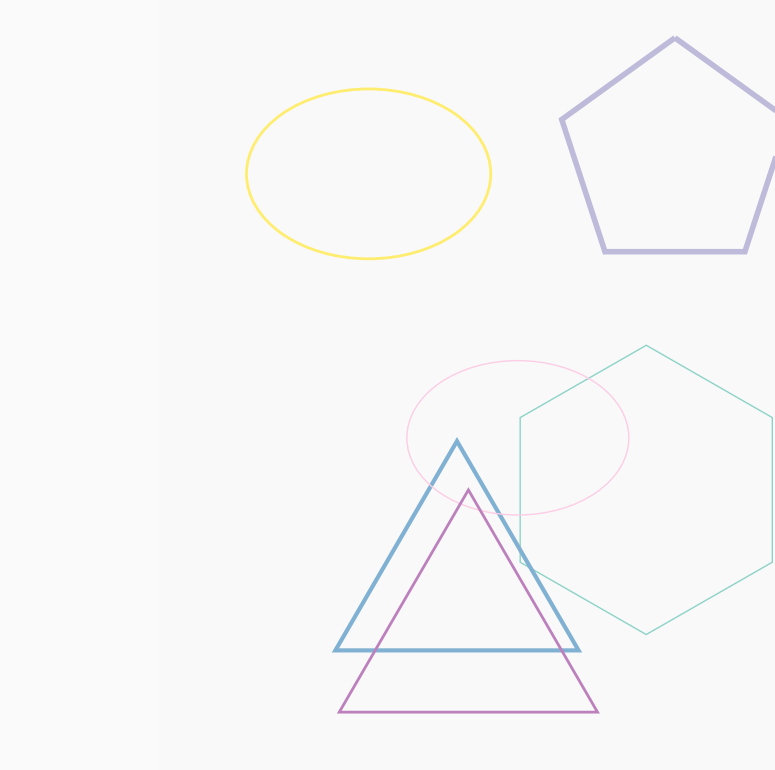[{"shape": "hexagon", "thickness": 0.5, "radius": 0.94, "center": [0.834, 0.364]}, {"shape": "pentagon", "thickness": 2, "radius": 0.77, "center": [0.871, 0.797]}, {"shape": "triangle", "thickness": 1.5, "radius": 0.91, "center": [0.59, 0.246]}, {"shape": "oval", "thickness": 0.5, "radius": 0.72, "center": [0.668, 0.431]}, {"shape": "triangle", "thickness": 1, "radius": 0.96, "center": [0.604, 0.171]}, {"shape": "oval", "thickness": 1, "radius": 0.79, "center": [0.476, 0.774]}]